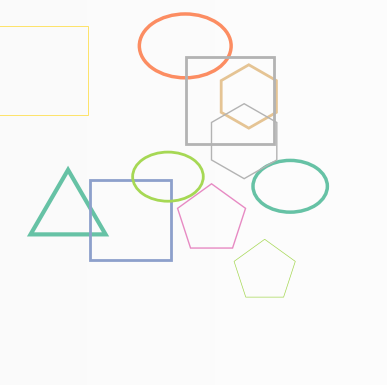[{"shape": "oval", "thickness": 2.5, "radius": 0.48, "center": [0.749, 0.516]}, {"shape": "triangle", "thickness": 3, "radius": 0.56, "center": [0.176, 0.447]}, {"shape": "oval", "thickness": 2.5, "radius": 0.59, "center": [0.478, 0.881]}, {"shape": "square", "thickness": 2, "radius": 0.52, "center": [0.337, 0.428]}, {"shape": "pentagon", "thickness": 1, "radius": 0.46, "center": [0.546, 0.43]}, {"shape": "oval", "thickness": 2, "radius": 0.46, "center": [0.433, 0.541]}, {"shape": "pentagon", "thickness": 0.5, "radius": 0.42, "center": [0.683, 0.295]}, {"shape": "square", "thickness": 0.5, "radius": 0.58, "center": [0.111, 0.817]}, {"shape": "hexagon", "thickness": 2, "radius": 0.41, "center": [0.642, 0.749]}, {"shape": "square", "thickness": 2, "radius": 0.57, "center": [0.594, 0.739]}, {"shape": "hexagon", "thickness": 1, "radius": 0.49, "center": [0.63, 0.633]}]